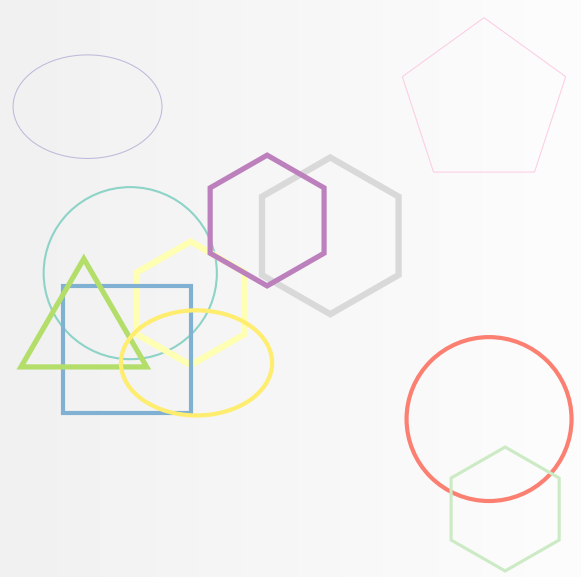[{"shape": "circle", "thickness": 1, "radius": 0.74, "center": [0.224, 0.526]}, {"shape": "hexagon", "thickness": 3, "radius": 0.53, "center": [0.328, 0.474]}, {"shape": "oval", "thickness": 0.5, "radius": 0.64, "center": [0.151, 0.814]}, {"shape": "circle", "thickness": 2, "radius": 0.71, "center": [0.841, 0.273]}, {"shape": "square", "thickness": 2, "radius": 0.55, "center": [0.218, 0.395]}, {"shape": "triangle", "thickness": 2.5, "radius": 0.62, "center": [0.144, 0.426]}, {"shape": "pentagon", "thickness": 0.5, "radius": 0.74, "center": [0.833, 0.821]}, {"shape": "hexagon", "thickness": 3, "radius": 0.68, "center": [0.568, 0.591]}, {"shape": "hexagon", "thickness": 2.5, "radius": 0.57, "center": [0.46, 0.617]}, {"shape": "hexagon", "thickness": 1.5, "radius": 0.54, "center": [0.869, 0.118]}, {"shape": "oval", "thickness": 2, "radius": 0.65, "center": [0.338, 0.371]}]